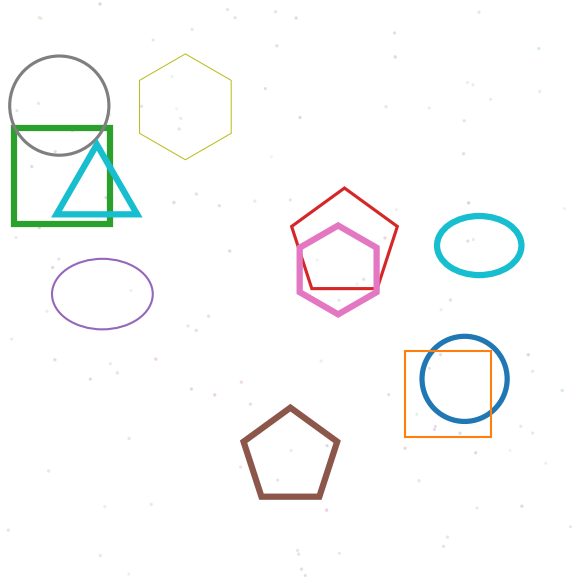[{"shape": "circle", "thickness": 2.5, "radius": 0.37, "center": [0.804, 0.343]}, {"shape": "square", "thickness": 1, "radius": 0.37, "center": [0.775, 0.317]}, {"shape": "square", "thickness": 3, "radius": 0.42, "center": [0.107, 0.694]}, {"shape": "pentagon", "thickness": 1.5, "radius": 0.48, "center": [0.597, 0.577]}, {"shape": "oval", "thickness": 1, "radius": 0.44, "center": [0.177, 0.49]}, {"shape": "pentagon", "thickness": 3, "radius": 0.43, "center": [0.503, 0.208]}, {"shape": "hexagon", "thickness": 3, "radius": 0.38, "center": [0.586, 0.532]}, {"shape": "circle", "thickness": 1.5, "radius": 0.43, "center": [0.103, 0.816]}, {"shape": "hexagon", "thickness": 0.5, "radius": 0.46, "center": [0.321, 0.814]}, {"shape": "triangle", "thickness": 3, "radius": 0.4, "center": [0.168, 0.668]}, {"shape": "oval", "thickness": 3, "radius": 0.37, "center": [0.83, 0.574]}]